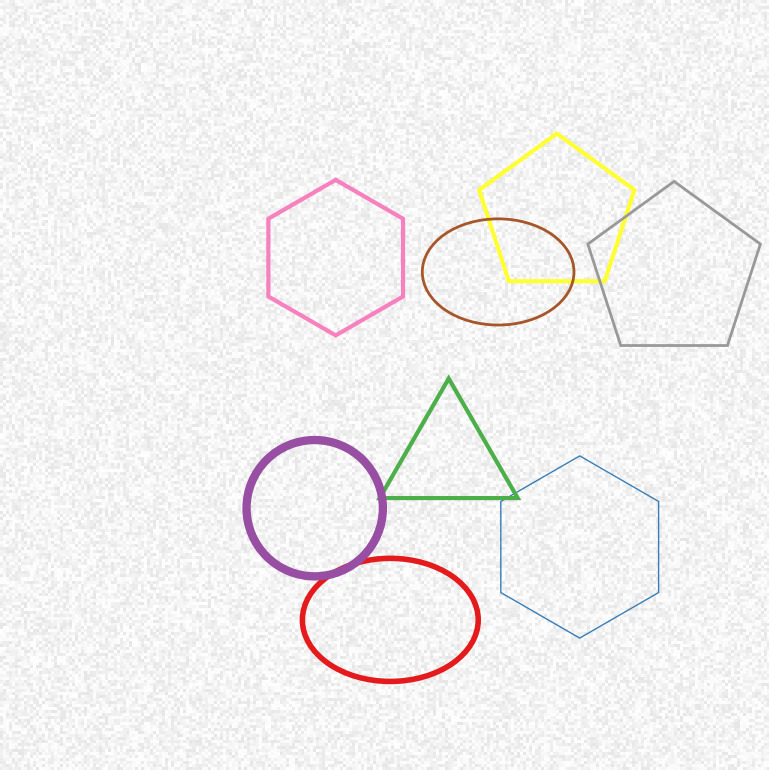[{"shape": "oval", "thickness": 2, "radius": 0.57, "center": [0.507, 0.195]}, {"shape": "hexagon", "thickness": 0.5, "radius": 0.59, "center": [0.753, 0.29]}, {"shape": "triangle", "thickness": 1.5, "radius": 0.52, "center": [0.583, 0.405]}, {"shape": "circle", "thickness": 3, "radius": 0.44, "center": [0.409, 0.34]}, {"shape": "pentagon", "thickness": 1.5, "radius": 0.53, "center": [0.723, 0.721]}, {"shape": "oval", "thickness": 1, "radius": 0.49, "center": [0.647, 0.647]}, {"shape": "hexagon", "thickness": 1.5, "radius": 0.5, "center": [0.436, 0.665]}, {"shape": "pentagon", "thickness": 1, "radius": 0.59, "center": [0.875, 0.647]}]